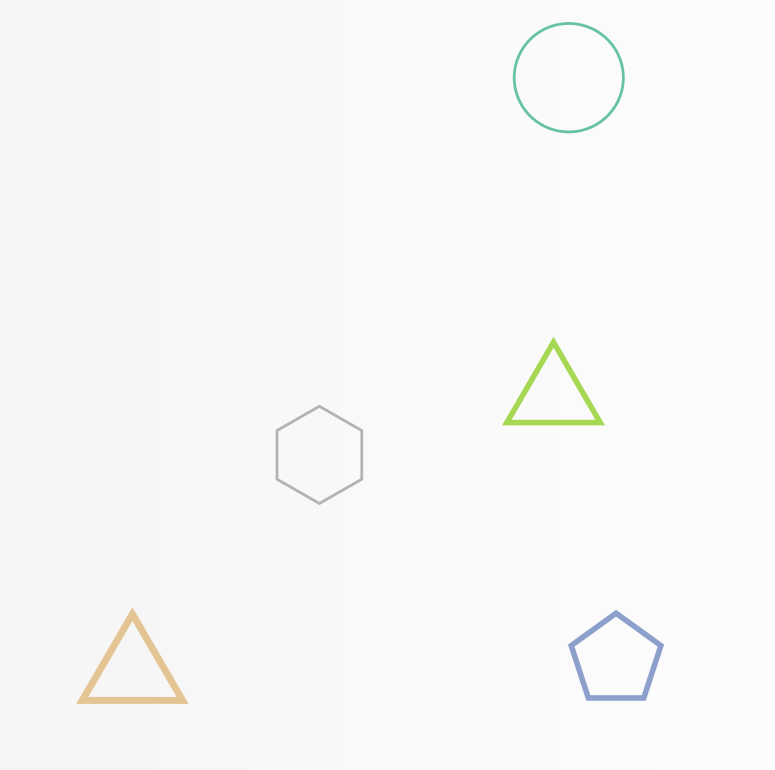[{"shape": "circle", "thickness": 1, "radius": 0.35, "center": [0.734, 0.899]}, {"shape": "pentagon", "thickness": 2, "radius": 0.3, "center": [0.795, 0.143]}, {"shape": "triangle", "thickness": 2, "radius": 0.35, "center": [0.714, 0.486]}, {"shape": "triangle", "thickness": 2.5, "radius": 0.37, "center": [0.171, 0.128]}, {"shape": "hexagon", "thickness": 1, "radius": 0.32, "center": [0.412, 0.409]}]